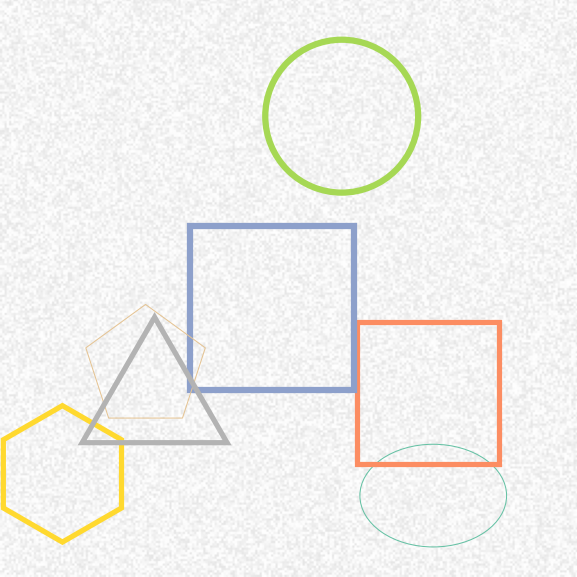[{"shape": "oval", "thickness": 0.5, "radius": 0.63, "center": [0.75, 0.141]}, {"shape": "square", "thickness": 2.5, "radius": 0.62, "center": [0.741, 0.319]}, {"shape": "square", "thickness": 3, "radius": 0.71, "center": [0.471, 0.466]}, {"shape": "circle", "thickness": 3, "radius": 0.66, "center": [0.592, 0.798]}, {"shape": "hexagon", "thickness": 2.5, "radius": 0.59, "center": [0.108, 0.179]}, {"shape": "pentagon", "thickness": 0.5, "radius": 0.54, "center": [0.252, 0.363]}, {"shape": "triangle", "thickness": 2.5, "radius": 0.72, "center": [0.268, 0.305]}]